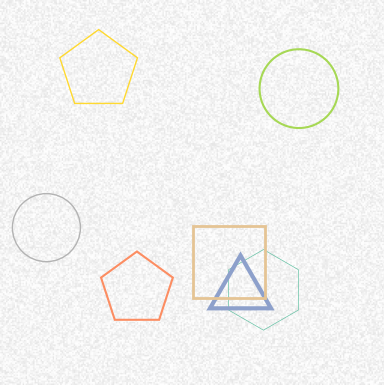[{"shape": "hexagon", "thickness": 0.5, "radius": 0.52, "center": [0.684, 0.247]}, {"shape": "pentagon", "thickness": 1.5, "radius": 0.49, "center": [0.356, 0.249]}, {"shape": "triangle", "thickness": 3, "radius": 0.46, "center": [0.625, 0.245]}, {"shape": "circle", "thickness": 1.5, "radius": 0.51, "center": [0.777, 0.77]}, {"shape": "pentagon", "thickness": 1, "radius": 0.53, "center": [0.256, 0.817]}, {"shape": "square", "thickness": 2, "radius": 0.47, "center": [0.595, 0.319]}, {"shape": "circle", "thickness": 1, "radius": 0.44, "center": [0.121, 0.409]}]